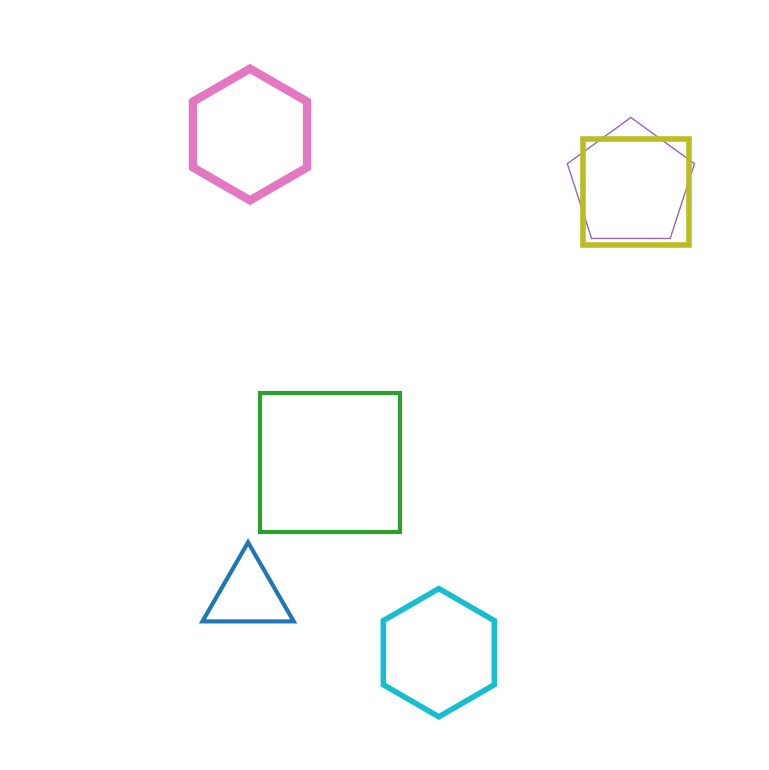[{"shape": "triangle", "thickness": 1.5, "radius": 0.34, "center": [0.322, 0.227]}, {"shape": "square", "thickness": 1.5, "radius": 0.45, "center": [0.429, 0.399]}, {"shape": "pentagon", "thickness": 0.5, "radius": 0.43, "center": [0.819, 0.761]}, {"shape": "hexagon", "thickness": 3, "radius": 0.43, "center": [0.325, 0.825]}, {"shape": "square", "thickness": 2, "radius": 0.34, "center": [0.826, 0.751]}, {"shape": "hexagon", "thickness": 2, "radius": 0.42, "center": [0.57, 0.152]}]